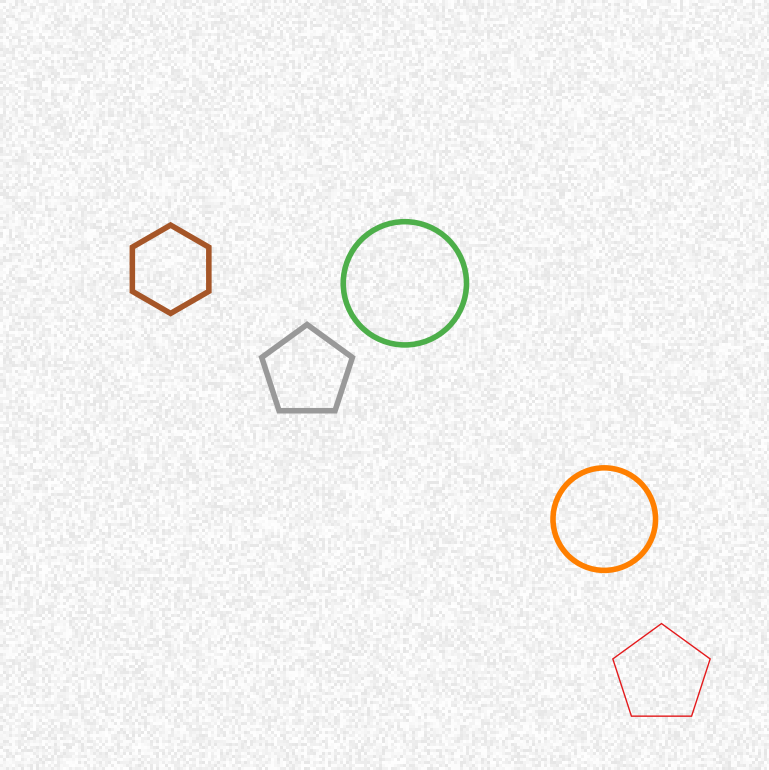[{"shape": "pentagon", "thickness": 0.5, "radius": 0.33, "center": [0.859, 0.124]}, {"shape": "circle", "thickness": 2, "radius": 0.4, "center": [0.526, 0.632]}, {"shape": "circle", "thickness": 2, "radius": 0.33, "center": [0.785, 0.326]}, {"shape": "hexagon", "thickness": 2, "radius": 0.29, "center": [0.222, 0.65]}, {"shape": "pentagon", "thickness": 2, "radius": 0.31, "center": [0.399, 0.517]}]